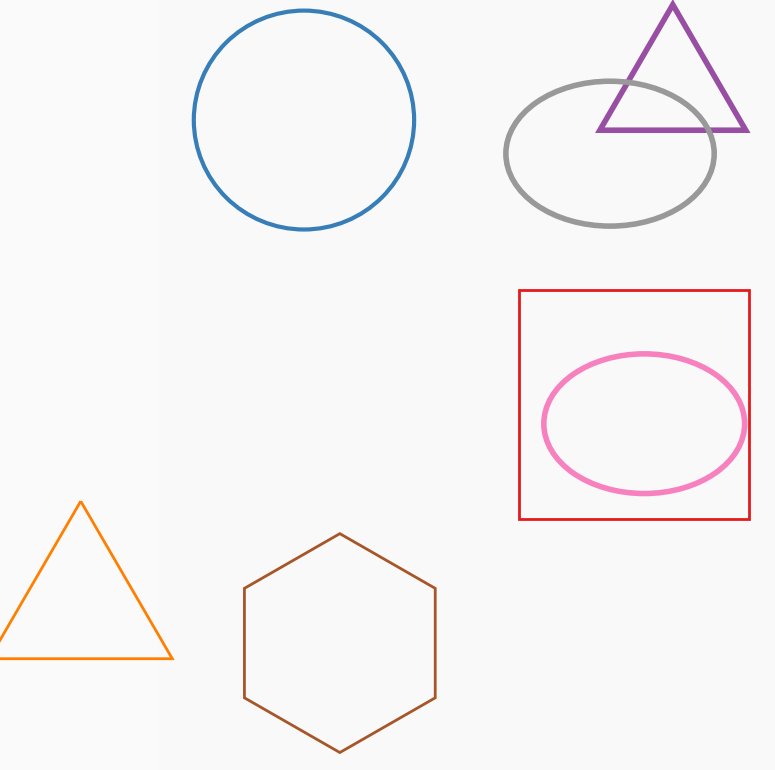[{"shape": "square", "thickness": 1, "radius": 0.74, "center": [0.818, 0.475]}, {"shape": "circle", "thickness": 1.5, "radius": 0.71, "center": [0.392, 0.844]}, {"shape": "triangle", "thickness": 2, "radius": 0.54, "center": [0.868, 0.885]}, {"shape": "triangle", "thickness": 1, "radius": 0.68, "center": [0.104, 0.213]}, {"shape": "hexagon", "thickness": 1, "radius": 0.71, "center": [0.438, 0.165]}, {"shape": "oval", "thickness": 2, "radius": 0.65, "center": [0.831, 0.45]}, {"shape": "oval", "thickness": 2, "radius": 0.67, "center": [0.787, 0.8]}]